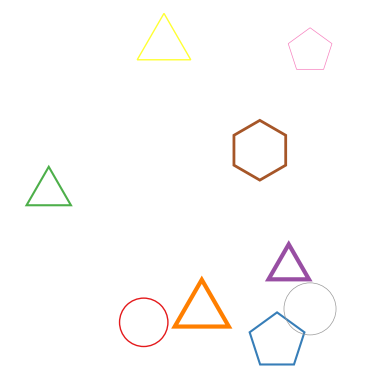[{"shape": "circle", "thickness": 1, "radius": 0.31, "center": [0.373, 0.163]}, {"shape": "pentagon", "thickness": 1.5, "radius": 0.37, "center": [0.72, 0.114]}, {"shape": "triangle", "thickness": 1.5, "radius": 0.33, "center": [0.127, 0.5]}, {"shape": "triangle", "thickness": 3, "radius": 0.3, "center": [0.75, 0.305]}, {"shape": "triangle", "thickness": 3, "radius": 0.41, "center": [0.524, 0.192]}, {"shape": "triangle", "thickness": 1, "radius": 0.4, "center": [0.426, 0.885]}, {"shape": "hexagon", "thickness": 2, "radius": 0.39, "center": [0.675, 0.61]}, {"shape": "pentagon", "thickness": 0.5, "radius": 0.3, "center": [0.805, 0.868]}, {"shape": "circle", "thickness": 0.5, "radius": 0.34, "center": [0.805, 0.198]}]